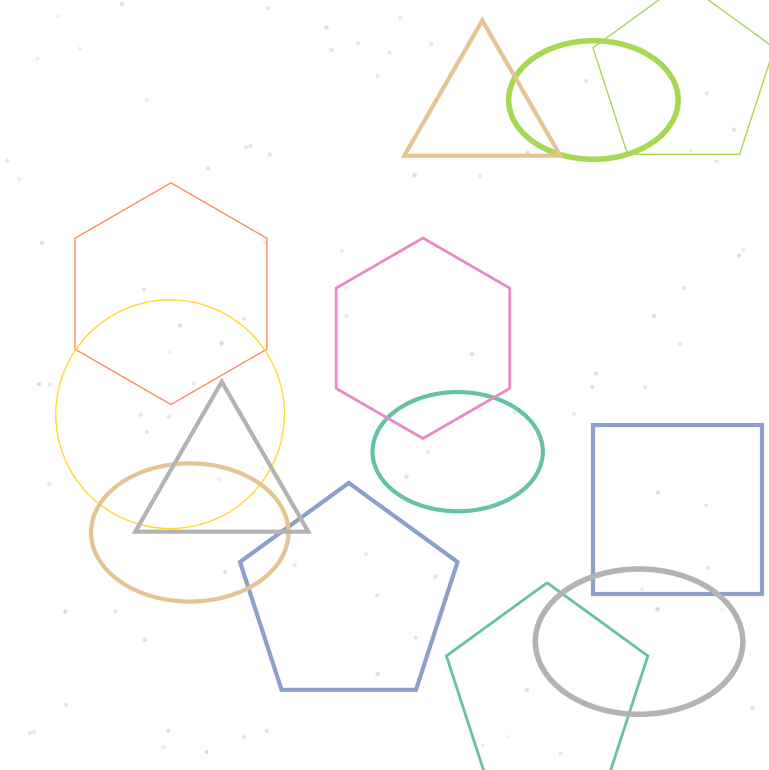[{"shape": "oval", "thickness": 1.5, "radius": 0.55, "center": [0.594, 0.413]}, {"shape": "pentagon", "thickness": 1, "radius": 0.69, "center": [0.711, 0.106]}, {"shape": "hexagon", "thickness": 0.5, "radius": 0.72, "center": [0.222, 0.619]}, {"shape": "pentagon", "thickness": 1.5, "radius": 0.74, "center": [0.453, 0.224]}, {"shape": "square", "thickness": 1.5, "radius": 0.55, "center": [0.88, 0.339]}, {"shape": "hexagon", "thickness": 1, "radius": 0.65, "center": [0.549, 0.561]}, {"shape": "oval", "thickness": 2, "radius": 0.55, "center": [0.771, 0.87]}, {"shape": "pentagon", "thickness": 0.5, "radius": 0.62, "center": [0.888, 0.9]}, {"shape": "circle", "thickness": 0.5, "radius": 0.74, "center": [0.221, 0.462]}, {"shape": "oval", "thickness": 1.5, "radius": 0.64, "center": [0.246, 0.308]}, {"shape": "triangle", "thickness": 1.5, "radius": 0.59, "center": [0.626, 0.856]}, {"shape": "triangle", "thickness": 1.5, "radius": 0.65, "center": [0.288, 0.374]}, {"shape": "oval", "thickness": 2, "radius": 0.67, "center": [0.83, 0.167]}]